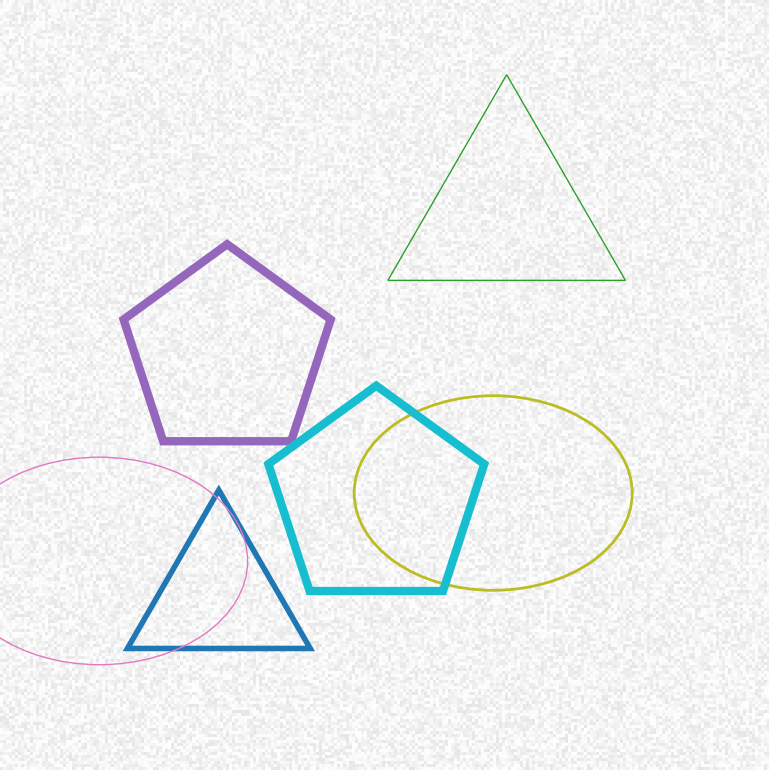[{"shape": "triangle", "thickness": 2, "radius": 0.69, "center": [0.284, 0.226]}, {"shape": "triangle", "thickness": 0.5, "radius": 0.89, "center": [0.658, 0.725]}, {"shape": "pentagon", "thickness": 3, "radius": 0.71, "center": [0.295, 0.541]}, {"shape": "oval", "thickness": 0.5, "radius": 0.96, "center": [0.129, 0.271]}, {"shape": "oval", "thickness": 1, "radius": 0.9, "center": [0.641, 0.36]}, {"shape": "pentagon", "thickness": 3, "radius": 0.74, "center": [0.489, 0.352]}]